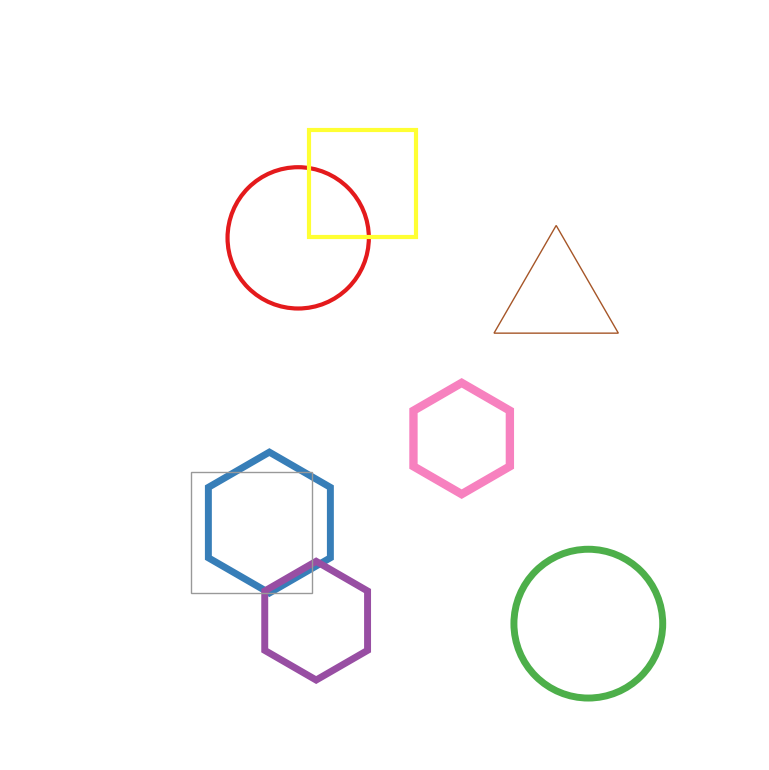[{"shape": "circle", "thickness": 1.5, "radius": 0.46, "center": [0.387, 0.691]}, {"shape": "hexagon", "thickness": 2.5, "radius": 0.46, "center": [0.35, 0.321]}, {"shape": "circle", "thickness": 2.5, "radius": 0.48, "center": [0.764, 0.19]}, {"shape": "hexagon", "thickness": 2.5, "radius": 0.39, "center": [0.411, 0.194]}, {"shape": "square", "thickness": 1.5, "radius": 0.34, "center": [0.471, 0.762]}, {"shape": "triangle", "thickness": 0.5, "radius": 0.47, "center": [0.722, 0.614]}, {"shape": "hexagon", "thickness": 3, "radius": 0.36, "center": [0.6, 0.431]}, {"shape": "square", "thickness": 0.5, "radius": 0.39, "center": [0.327, 0.308]}]